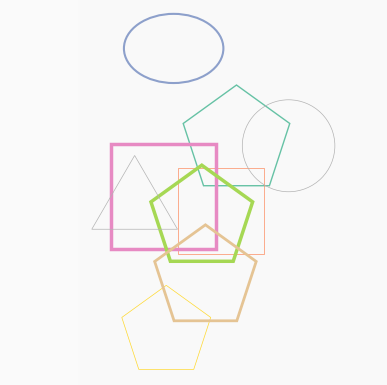[{"shape": "pentagon", "thickness": 1, "radius": 0.72, "center": [0.61, 0.635]}, {"shape": "square", "thickness": 0.5, "radius": 0.56, "center": [0.571, 0.451]}, {"shape": "oval", "thickness": 1.5, "radius": 0.64, "center": [0.448, 0.874]}, {"shape": "square", "thickness": 2.5, "radius": 0.68, "center": [0.423, 0.49]}, {"shape": "pentagon", "thickness": 2.5, "radius": 0.69, "center": [0.521, 0.433]}, {"shape": "pentagon", "thickness": 0.5, "radius": 0.6, "center": [0.429, 0.138]}, {"shape": "pentagon", "thickness": 2, "radius": 0.69, "center": [0.53, 0.278]}, {"shape": "triangle", "thickness": 0.5, "radius": 0.64, "center": [0.347, 0.468]}, {"shape": "circle", "thickness": 0.5, "radius": 0.6, "center": [0.745, 0.621]}]